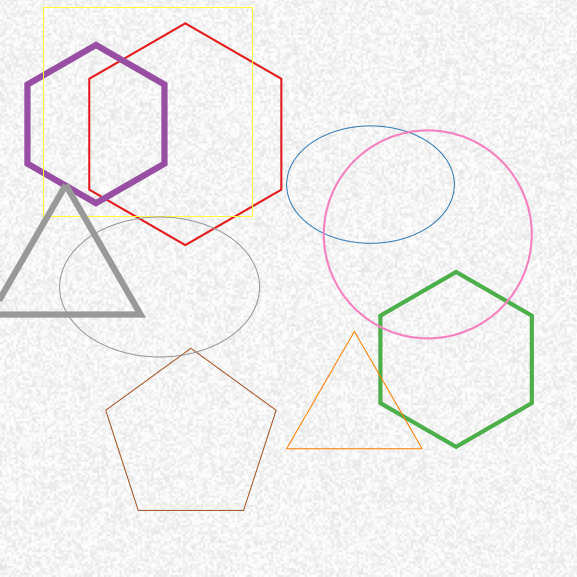[{"shape": "hexagon", "thickness": 1, "radius": 0.96, "center": [0.321, 0.767]}, {"shape": "oval", "thickness": 0.5, "radius": 0.73, "center": [0.642, 0.679]}, {"shape": "hexagon", "thickness": 2, "radius": 0.76, "center": [0.79, 0.377]}, {"shape": "hexagon", "thickness": 3, "radius": 0.68, "center": [0.166, 0.784]}, {"shape": "triangle", "thickness": 0.5, "radius": 0.68, "center": [0.614, 0.29]}, {"shape": "square", "thickness": 0.5, "radius": 0.91, "center": [0.255, 0.806]}, {"shape": "pentagon", "thickness": 0.5, "radius": 0.78, "center": [0.331, 0.241]}, {"shape": "circle", "thickness": 1, "radius": 0.9, "center": [0.741, 0.593]}, {"shape": "triangle", "thickness": 3, "radius": 0.75, "center": [0.114, 0.529]}, {"shape": "oval", "thickness": 0.5, "radius": 0.87, "center": [0.276, 0.502]}]